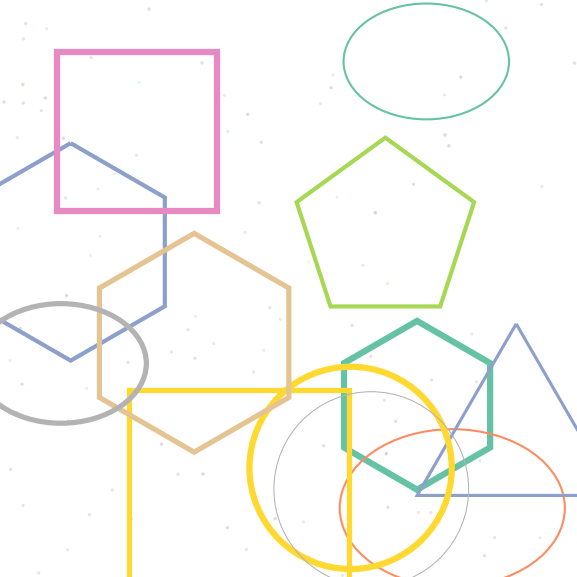[{"shape": "hexagon", "thickness": 3, "radius": 0.73, "center": [0.722, 0.297]}, {"shape": "oval", "thickness": 1, "radius": 0.72, "center": [0.738, 0.893]}, {"shape": "oval", "thickness": 1, "radius": 0.97, "center": [0.783, 0.12]}, {"shape": "hexagon", "thickness": 2, "radius": 0.94, "center": [0.122, 0.563]}, {"shape": "triangle", "thickness": 1.5, "radius": 0.99, "center": [0.894, 0.24]}, {"shape": "square", "thickness": 3, "radius": 0.69, "center": [0.238, 0.771]}, {"shape": "pentagon", "thickness": 2, "radius": 0.81, "center": [0.667, 0.599]}, {"shape": "circle", "thickness": 3, "radius": 0.88, "center": [0.607, 0.189]}, {"shape": "square", "thickness": 2.5, "radius": 0.95, "center": [0.414, 0.134]}, {"shape": "hexagon", "thickness": 2.5, "radius": 0.95, "center": [0.336, 0.406]}, {"shape": "oval", "thickness": 2.5, "radius": 0.74, "center": [0.106, 0.37]}, {"shape": "circle", "thickness": 0.5, "radius": 0.84, "center": [0.643, 0.152]}]